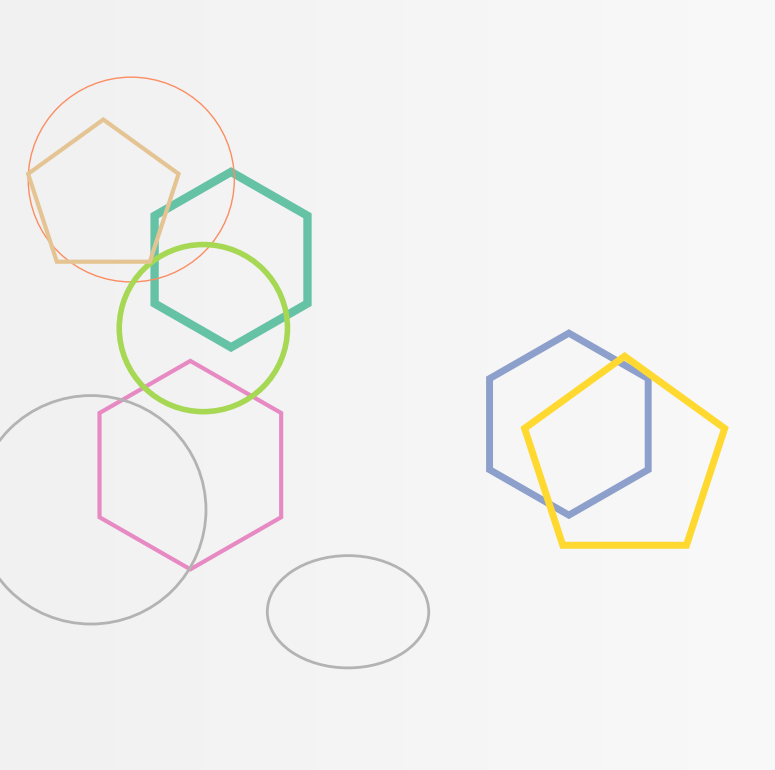[{"shape": "hexagon", "thickness": 3, "radius": 0.57, "center": [0.298, 0.663]}, {"shape": "circle", "thickness": 0.5, "radius": 0.66, "center": [0.169, 0.767]}, {"shape": "hexagon", "thickness": 2.5, "radius": 0.59, "center": [0.734, 0.449]}, {"shape": "hexagon", "thickness": 1.5, "radius": 0.68, "center": [0.246, 0.396]}, {"shape": "circle", "thickness": 2, "radius": 0.54, "center": [0.262, 0.574]}, {"shape": "pentagon", "thickness": 2.5, "radius": 0.68, "center": [0.806, 0.402]}, {"shape": "pentagon", "thickness": 1.5, "radius": 0.51, "center": [0.133, 0.743]}, {"shape": "oval", "thickness": 1, "radius": 0.52, "center": [0.449, 0.206]}, {"shape": "circle", "thickness": 1, "radius": 0.74, "center": [0.117, 0.338]}]